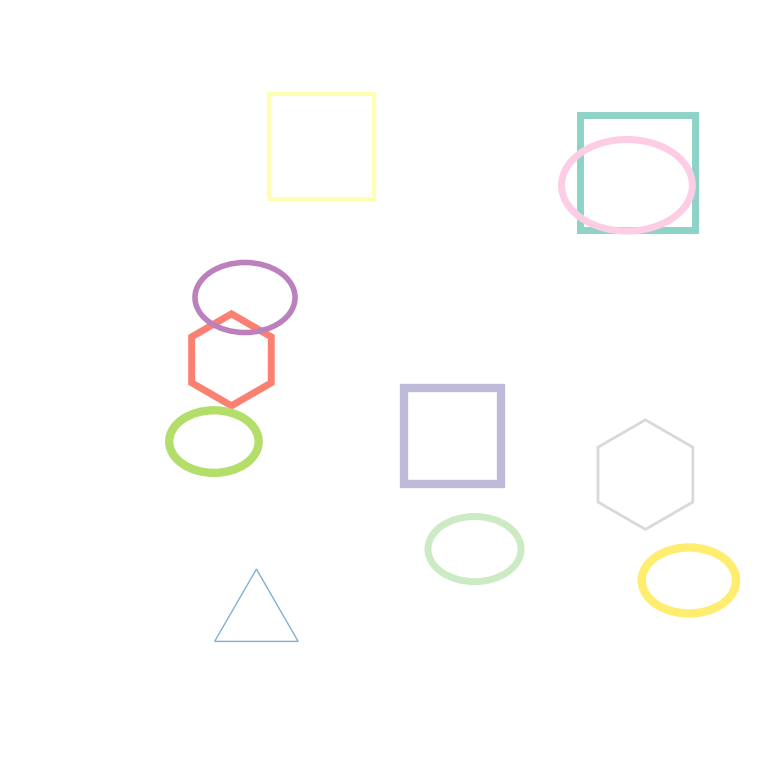[{"shape": "square", "thickness": 2.5, "radius": 0.37, "center": [0.828, 0.776]}, {"shape": "square", "thickness": 1.5, "radius": 0.34, "center": [0.418, 0.81]}, {"shape": "square", "thickness": 3, "radius": 0.31, "center": [0.588, 0.434]}, {"shape": "hexagon", "thickness": 2.5, "radius": 0.3, "center": [0.301, 0.533]}, {"shape": "triangle", "thickness": 0.5, "radius": 0.31, "center": [0.333, 0.198]}, {"shape": "oval", "thickness": 3, "radius": 0.29, "center": [0.278, 0.427]}, {"shape": "oval", "thickness": 2.5, "radius": 0.42, "center": [0.814, 0.759]}, {"shape": "hexagon", "thickness": 1, "radius": 0.36, "center": [0.838, 0.384]}, {"shape": "oval", "thickness": 2, "radius": 0.32, "center": [0.318, 0.614]}, {"shape": "oval", "thickness": 2.5, "radius": 0.3, "center": [0.616, 0.287]}, {"shape": "oval", "thickness": 3, "radius": 0.31, "center": [0.895, 0.246]}]